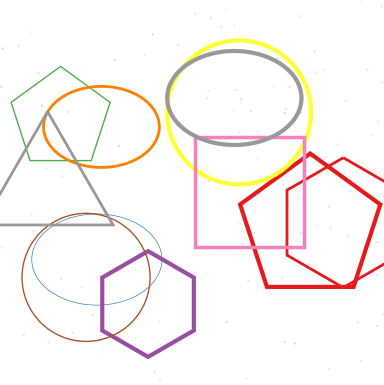[{"shape": "hexagon", "thickness": 2, "radius": 0.84, "center": [0.892, 0.422]}, {"shape": "pentagon", "thickness": 3, "radius": 0.96, "center": [0.806, 0.41]}, {"shape": "oval", "thickness": 0.5, "radius": 0.85, "center": [0.252, 0.326]}, {"shape": "pentagon", "thickness": 1, "radius": 0.68, "center": [0.157, 0.692]}, {"shape": "hexagon", "thickness": 3, "radius": 0.69, "center": [0.385, 0.21]}, {"shape": "oval", "thickness": 2, "radius": 0.75, "center": [0.264, 0.67]}, {"shape": "circle", "thickness": 3, "radius": 0.94, "center": [0.621, 0.708]}, {"shape": "circle", "thickness": 1, "radius": 0.83, "center": [0.224, 0.28]}, {"shape": "square", "thickness": 2.5, "radius": 0.71, "center": [0.648, 0.501]}, {"shape": "oval", "thickness": 3, "radius": 0.87, "center": [0.609, 0.746]}, {"shape": "triangle", "thickness": 2, "radius": 0.98, "center": [0.124, 0.514]}]